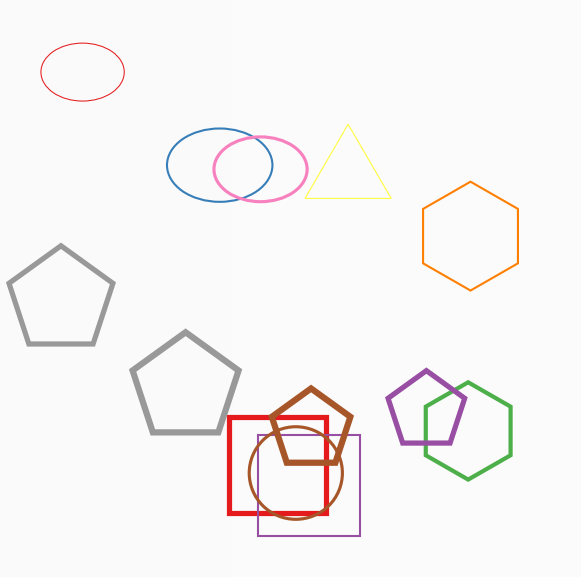[{"shape": "square", "thickness": 2.5, "radius": 0.42, "center": [0.477, 0.194]}, {"shape": "oval", "thickness": 0.5, "radius": 0.36, "center": [0.142, 0.874]}, {"shape": "oval", "thickness": 1, "radius": 0.45, "center": [0.378, 0.713]}, {"shape": "hexagon", "thickness": 2, "radius": 0.42, "center": [0.805, 0.253]}, {"shape": "square", "thickness": 1, "radius": 0.44, "center": [0.531, 0.158]}, {"shape": "pentagon", "thickness": 2.5, "radius": 0.35, "center": [0.734, 0.288]}, {"shape": "hexagon", "thickness": 1, "radius": 0.47, "center": [0.809, 0.59]}, {"shape": "triangle", "thickness": 0.5, "radius": 0.43, "center": [0.599, 0.698]}, {"shape": "pentagon", "thickness": 3, "radius": 0.36, "center": [0.535, 0.255]}, {"shape": "circle", "thickness": 1.5, "radius": 0.4, "center": [0.509, 0.18]}, {"shape": "oval", "thickness": 1.5, "radius": 0.4, "center": [0.448, 0.706]}, {"shape": "pentagon", "thickness": 3, "radius": 0.48, "center": [0.319, 0.328]}, {"shape": "pentagon", "thickness": 2.5, "radius": 0.47, "center": [0.105, 0.48]}]